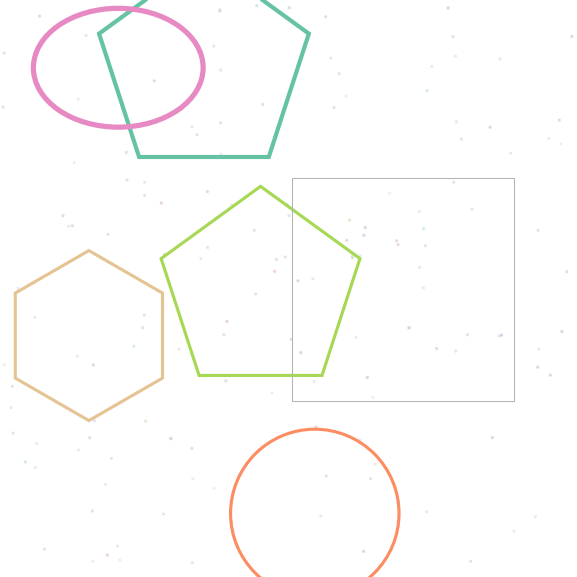[{"shape": "pentagon", "thickness": 2, "radius": 0.96, "center": [0.353, 0.882]}, {"shape": "circle", "thickness": 1.5, "radius": 0.73, "center": [0.545, 0.11]}, {"shape": "oval", "thickness": 2.5, "radius": 0.73, "center": [0.205, 0.882]}, {"shape": "pentagon", "thickness": 1.5, "radius": 0.9, "center": [0.451, 0.495]}, {"shape": "hexagon", "thickness": 1.5, "radius": 0.74, "center": [0.154, 0.418]}, {"shape": "square", "thickness": 0.5, "radius": 0.96, "center": [0.698, 0.498]}]